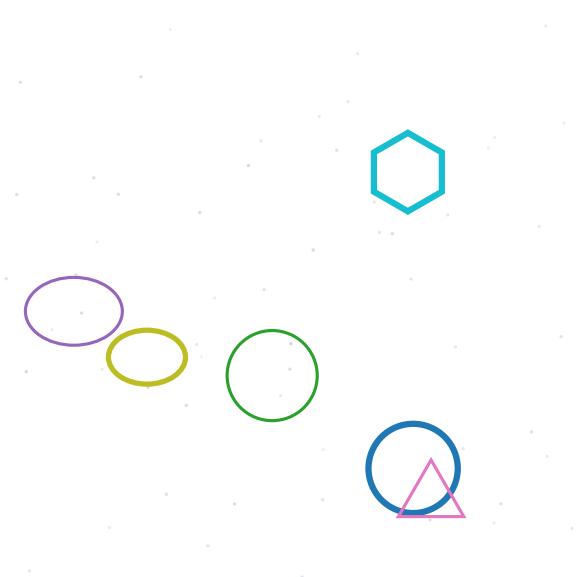[{"shape": "circle", "thickness": 3, "radius": 0.39, "center": [0.715, 0.188]}, {"shape": "circle", "thickness": 1.5, "radius": 0.39, "center": [0.471, 0.349]}, {"shape": "oval", "thickness": 1.5, "radius": 0.42, "center": [0.128, 0.46]}, {"shape": "triangle", "thickness": 1.5, "radius": 0.33, "center": [0.746, 0.137]}, {"shape": "oval", "thickness": 2.5, "radius": 0.33, "center": [0.254, 0.381]}, {"shape": "hexagon", "thickness": 3, "radius": 0.34, "center": [0.706, 0.701]}]